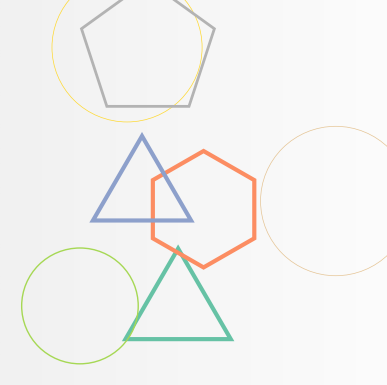[{"shape": "triangle", "thickness": 3, "radius": 0.78, "center": [0.46, 0.198]}, {"shape": "hexagon", "thickness": 3, "radius": 0.76, "center": [0.525, 0.457]}, {"shape": "triangle", "thickness": 3, "radius": 0.73, "center": [0.366, 0.5]}, {"shape": "circle", "thickness": 1, "radius": 0.75, "center": [0.206, 0.205]}, {"shape": "circle", "thickness": 0.5, "radius": 0.97, "center": [0.328, 0.877]}, {"shape": "circle", "thickness": 0.5, "radius": 0.97, "center": [0.866, 0.478]}, {"shape": "pentagon", "thickness": 2, "radius": 0.9, "center": [0.382, 0.87]}]